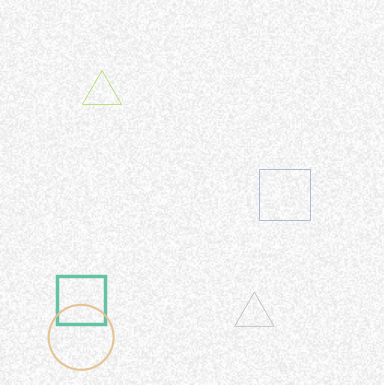[{"shape": "square", "thickness": 2.5, "radius": 0.31, "center": [0.21, 0.221]}, {"shape": "square", "thickness": 0.5, "radius": 0.33, "center": [0.74, 0.494]}, {"shape": "triangle", "thickness": 0.5, "radius": 0.29, "center": [0.265, 0.758]}, {"shape": "circle", "thickness": 1.5, "radius": 0.42, "center": [0.211, 0.124]}, {"shape": "triangle", "thickness": 0.5, "radius": 0.3, "center": [0.661, 0.182]}]